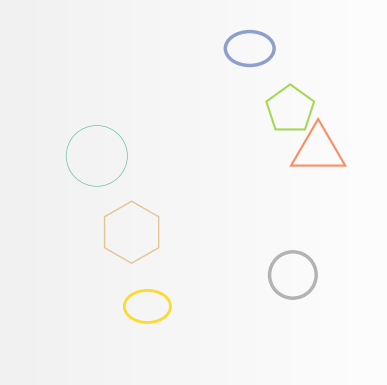[{"shape": "circle", "thickness": 0.5, "radius": 0.39, "center": [0.25, 0.595]}, {"shape": "triangle", "thickness": 1.5, "radius": 0.4, "center": [0.821, 0.61]}, {"shape": "oval", "thickness": 2.5, "radius": 0.31, "center": [0.644, 0.874]}, {"shape": "pentagon", "thickness": 1.5, "radius": 0.32, "center": [0.749, 0.716]}, {"shape": "oval", "thickness": 2, "radius": 0.3, "center": [0.38, 0.204]}, {"shape": "hexagon", "thickness": 1, "radius": 0.4, "center": [0.34, 0.397]}, {"shape": "circle", "thickness": 2.5, "radius": 0.3, "center": [0.756, 0.286]}]